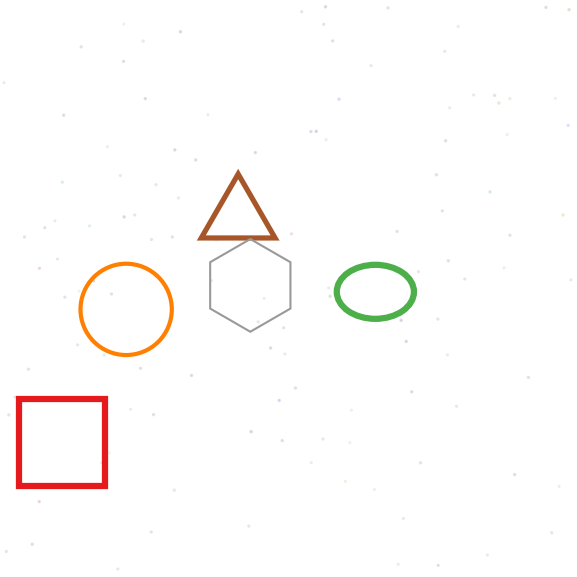[{"shape": "square", "thickness": 3, "radius": 0.37, "center": [0.107, 0.233]}, {"shape": "oval", "thickness": 3, "radius": 0.33, "center": [0.65, 0.494]}, {"shape": "circle", "thickness": 2, "radius": 0.4, "center": [0.218, 0.463]}, {"shape": "triangle", "thickness": 2.5, "radius": 0.37, "center": [0.412, 0.624]}, {"shape": "hexagon", "thickness": 1, "radius": 0.4, "center": [0.433, 0.505]}]